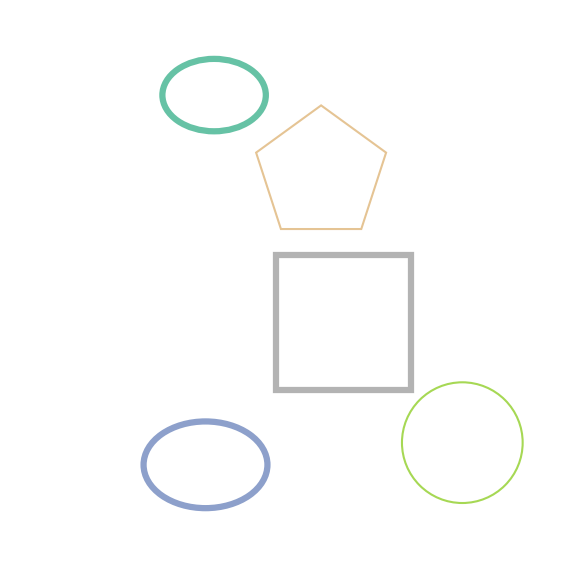[{"shape": "oval", "thickness": 3, "radius": 0.45, "center": [0.371, 0.834]}, {"shape": "oval", "thickness": 3, "radius": 0.54, "center": [0.356, 0.194]}, {"shape": "circle", "thickness": 1, "radius": 0.52, "center": [0.801, 0.233]}, {"shape": "pentagon", "thickness": 1, "radius": 0.59, "center": [0.556, 0.698]}, {"shape": "square", "thickness": 3, "radius": 0.58, "center": [0.594, 0.441]}]